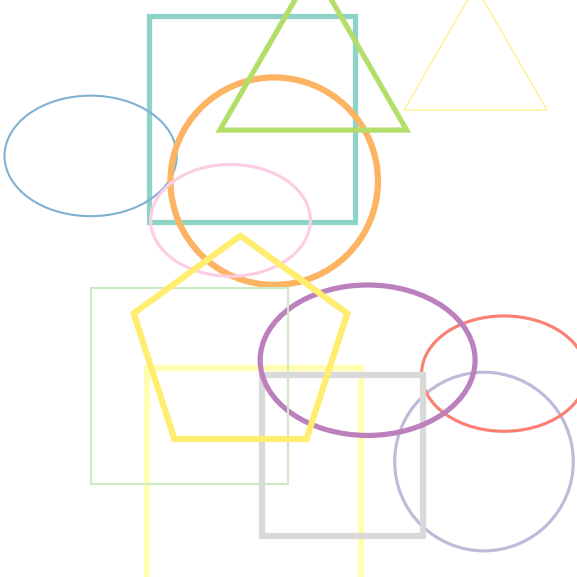[{"shape": "square", "thickness": 2.5, "radius": 0.89, "center": [0.436, 0.793]}, {"shape": "square", "thickness": 3, "radius": 0.92, "center": [0.44, 0.177]}, {"shape": "circle", "thickness": 1.5, "radius": 0.77, "center": [0.838, 0.2]}, {"shape": "oval", "thickness": 1.5, "radius": 0.71, "center": [0.873, 0.352]}, {"shape": "oval", "thickness": 1, "radius": 0.75, "center": [0.157, 0.729]}, {"shape": "circle", "thickness": 3, "radius": 0.9, "center": [0.475, 0.685]}, {"shape": "triangle", "thickness": 2.5, "radius": 0.93, "center": [0.542, 0.867]}, {"shape": "oval", "thickness": 1.5, "radius": 0.69, "center": [0.399, 0.618]}, {"shape": "square", "thickness": 3, "radius": 0.69, "center": [0.593, 0.211]}, {"shape": "oval", "thickness": 2.5, "radius": 0.93, "center": [0.637, 0.375]}, {"shape": "square", "thickness": 1, "radius": 0.85, "center": [0.328, 0.33]}, {"shape": "pentagon", "thickness": 3, "radius": 0.97, "center": [0.416, 0.396]}, {"shape": "triangle", "thickness": 0.5, "radius": 0.71, "center": [0.823, 0.88]}]